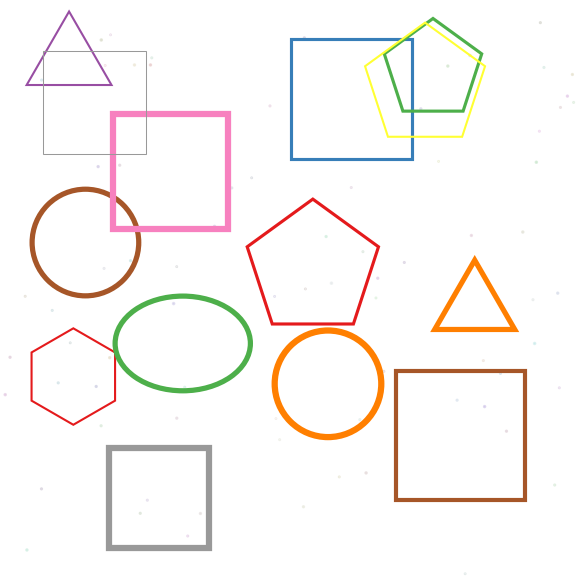[{"shape": "pentagon", "thickness": 1.5, "radius": 0.6, "center": [0.542, 0.535]}, {"shape": "hexagon", "thickness": 1, "radius": 0.42, "center": [0.127, 0.347]}, {"shape": "square", "thickness": 1.5, "radius": 0.52, "center": [0.609, 0.828]}, {"shape": "pentagon", "thickness": 1.5, "radius": 0.44, "center": [0.75, 0.878]}, {"shape": "oval", "thickness": 2.5, "radius": 0.59, "center": [0.316, 0.404]}, {"shape": "triangle", "thickness": 1, "radius": 0.42, "center": [0.12, 0.894]}, {"shape": "triangle", "thickness": 2.5, "radius": 0.4, "center": [0.822, 0.469]}, {"shape": "circle", "thickness": 3, "radius": 0.46, "center": [0.568, 0.335]}, {"shape": "pentagon", "thickness": 1, "radius": 0.55, "center": [0.736, 0.851]}, {"shape": "square", "thickness": 2, "radius": 0.56, "center": [0.798, 0.245]}, {"shape": "circle", "thickness": 2.5, "radius": 0.46, "center": [0.148, 0.579]}, {"shape": "square", "thickness": 3, "radius": 0.5, "center": [0.295, 0.703]}, {"shape": "square", "thickness": 0.5, "radius": 0.44, "center": [0.164, 0.822]}, {"shape": "square", "thickness": 3, "radius": 0.43, "center": [0.275, 0.137]}]